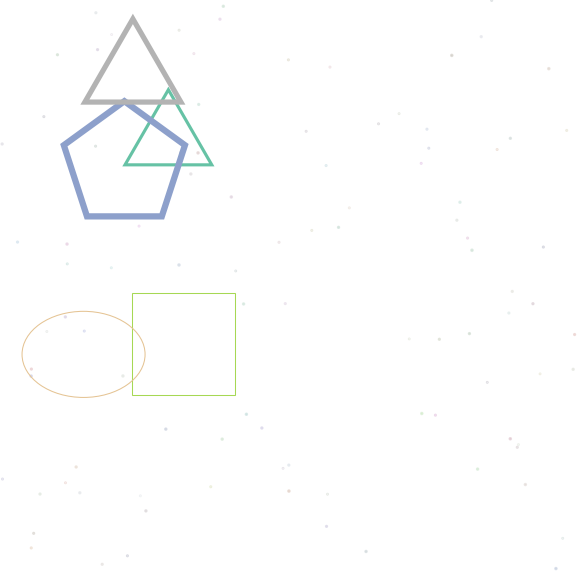[{"shape": "triangle", "thickness": 1.5, "radius": 0.43, "center": [0.292, 0.757]}, {"shape": "pentagon", "thickness": 3, "radius": 0.55, "center": [0.215, 0.714]}, {"shape": "square", "thickness": 0.5, "radius": 0.44, "center": [0.318, 0.403]}, {"shape": "oval", "thickness": 0.5, "radius": 0.53, "center": [0.145, 0.385]}, {"shape": "triangle", "thickness": 2.5, "radius": 0.48, "center": [0.23, 0.87]}]